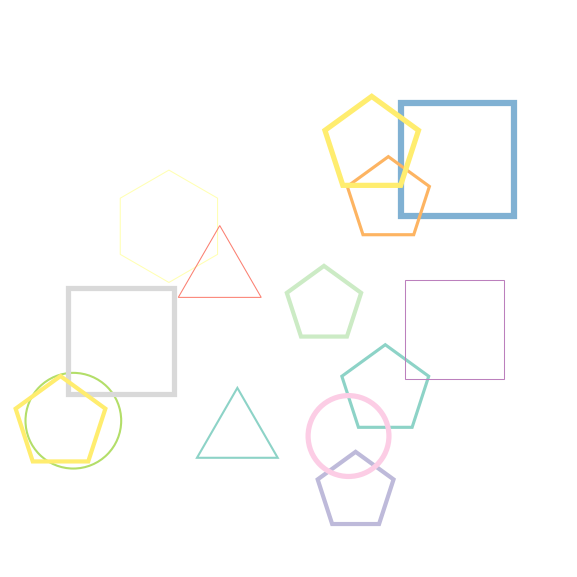[{"shape": "triangle", "thickness": 1, "radius": 0.4, "center": [0.411, 0.247]}, {"shape": "pentagon", "thickness": 1.5, "radius": 0.4, "center": [0.667, 0.323]}, {"shape": "hexagon", "thickness": 0.5, "radius": 0.49, "center": [0.292, 0.607]}, {"shape": "pentagon", "thickness": 2, "radius": 0.35, "center": [0.616, 0.148]}, {"shape": "triangle", "thickness": 0.5, "radius": 0.41, "center": [0.381, 0.526]}, {"shape": "square", "thickness": 3, "radius": 0.49, "center": [0.792, 0.724]}, {"shape": "pentagon", "thickness": 1.5, "radius": 0.37, "center": [0.672, 0.653]}, {"shape": "circle", "thickness": 1, "radius": 0.41, "center": [0.127, 0.271]}, {"shape": "circle", "thickness": 2.5, "radius": 0.35, "center": [0.604, 0.244]}, {"shape": "square", "thickness": 2.5, "radius": 0.46, "center": [0.209, 0.409]}, {"shape": "square", "thickness": 0.5, "radius": 0.43, "center": [0.787, 0.429]}, {"shape": "pentagon", "thickness": 2, "radius": 0.34, "center": [0.561, 0.471]}, {"shape": "pentagon", "thickness": 2, "radius": 0.41, "center": [0.105, 0.266]}, {"shape": "pentagon", "thickness": 2.5, "radius": 0.43, "center": [0.644, 0.747]}]